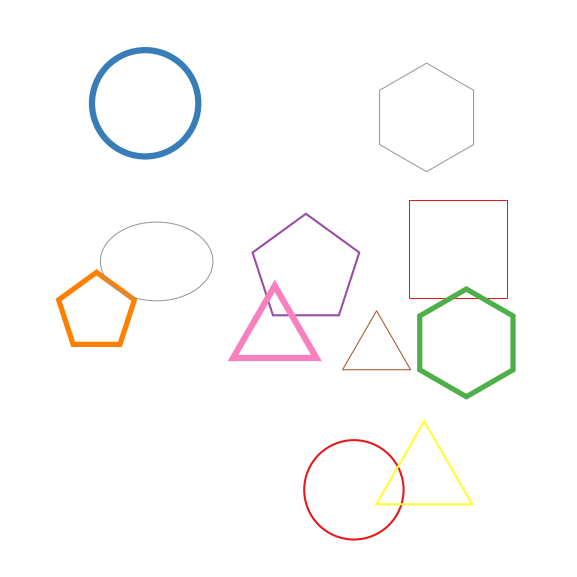[{"shape": "square", "thickness": 0.5, "radius": 0.42, "center": [0.793, 0.569]}, {"shape": "circle", "thickness": 1, "radius": 0.43, "center": [0.613, 0.151]}, {"shape": "circle", "thickness": 3, "radius": 0.46, "center": [0.251, 0.82]}, {"shape": "hexagon", "thickness": 2.5, "radius": 0.47, "center": [0.808, 0.405]}, {"shape": "pentagon", "thickness": 1, "radius": 0.49, "center": [0.53, 0.532]}, {"shape": "pentagon", "thickness": 2.5, "radius": 0.34, "center": [0.167, 0.459]}, {"shape": "triangle", "thickness": 1, "radius": 0.48, "center": [0.735, 0.174]}, {"shape": "triangle", "thickness": 0.5, "radius": 0.34, "center": [0.652, 0.393]}, {"shape": "triangle", "thickness": 3, "radius": 0.42, "center": [0.476, 0.421]}, {"shape": "oval", "thickness": 0.5, "radius": 0.49, "center": [0.271, 0.546]}, {"shape": "hexagon", "thickness": 0.5, "radius": 0.47, "center": [0.739, 0.796]}]